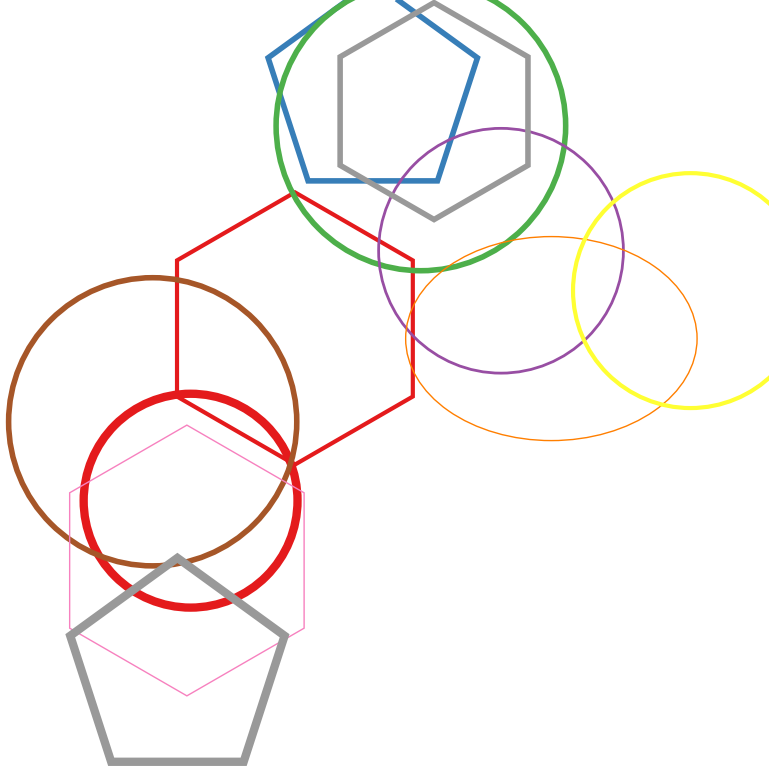[{"shape": "circle", "thickness": 3, "radius": 0.69, "center": [0.248, 0.35]}, {"shape": "hexagon", "thickness": 1.5, "radius": 0.88, "center": [0.383, 0.573]}, {"shape": "pentagon", "thickness": 2, "radius": 0.71, "center": [0.484, 0.881]}, {"shape": "circle", "thickness": 2, "radius": 0.94, "center": [0.547, 0.836]}, {"shape": "circle", "thickness": 1, "radius": 0.79, "center": [0.651, 0.674]}, {"shape": "oval", "thickness": 0.5, "radius": 0.95, "center": [0.716, 0.56]}, {"shape": "circle", "thickness": 1.5, "radius": 0.76, "center": [0.897, 0.623]}, {"shape": "circle", "thickness": 2, "radius": 0.94, "center": [0.198, 0.452]}, {"shape": "hexagon", "thickness": 0.5, "radius": 0.88, "center": [0.243, 0.272]}, {"shape": "hexagon", "thickness": 2, "radius": 0.7, "center": [0.564, 0.856]}, {"shape": "pentagon", "thickness": 3, "radius": 0.73, "center": [0.23, 0.129]}]